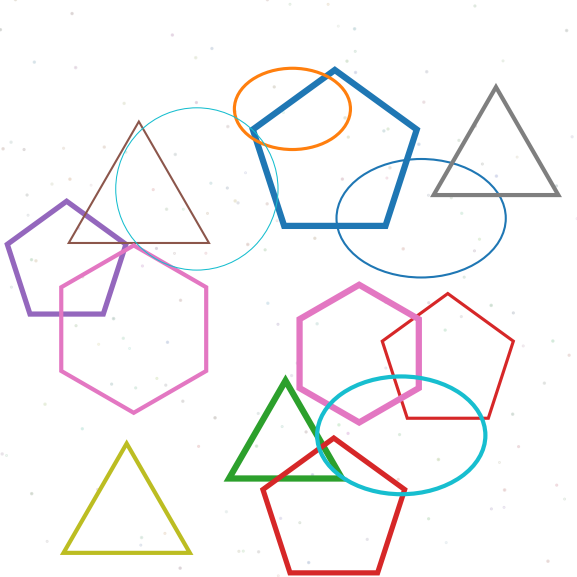[{"shape": "oval", "thickness": 1, "radius": 0.73, "center": [0.729, 0.621]}, {"shape": "pentagon", "thickness": 3, "radius": 0.75, "center": [0.58, 0.729]}, {"shape": "oval", "thickness": 1.5, "radius": 0.5, "center": [0.506, 0.811]}, {"shape": "triangle", "thickness": 3, "radius": 0.56, "center": [0.494, 0.227]}, {"shape": "pentagon", "thickness": 2.5, "radius": 0.65, "center": [0.578, 0.112]}, {"shape": "pentagon", "thickness": 1.5, "radius": 0.6, "center": [0.775, 0.371]}, {"shape": "pentagon", "thickness": 2.5, "radius": 0.54, "center": [0.115, 0.543]}, {"shape": "triangle", "thickness": 1, "radius": 0.7, "center": [0.24, 0.648]}, {"shape": "hexagon", "thickness": 2, "radius": 0.72, "center": [0.232, 0.429]}, {"shape": "hexagon", "thickness": 3, "radius": 0.6, "center": [0.622, 0.387]}, {"shape": "triangle", "thickness": 2, "radius": 0.62, "center": [0.859, 0.724]}, {"shape": "triangle", "thickness": 2, "radius": 0.63, "center": [0.219, 0.105]}, {"shape": "oval", "thickness": 2, "radius": 0.73, "center": [0.695, 0.245]}, {"shape": "circle", "thickness": 0.5, "radius": 0.7, "center": [0.341, 0.672]}]